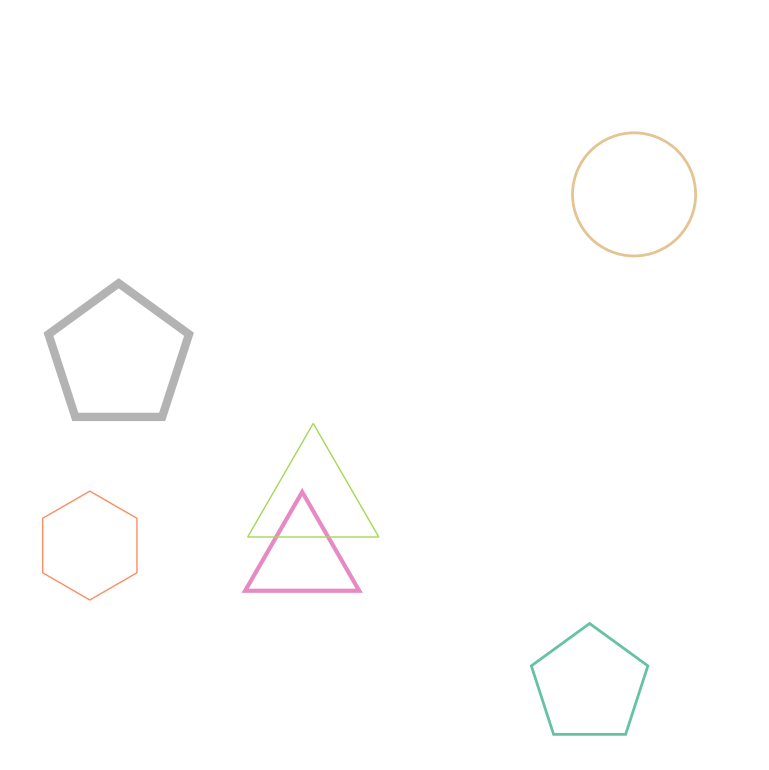[{"shape": "pentagon", "thickness": 1, "radius": 0.4, "center": [0.766, 0.111]}, {"shape": "hexagon", "thickness": 0.5, "radius": 0.35, "center": [0.117, 0.291]}, {"shape": "triangle", "thickness": 1.5, "radius": 0.43, "center": [0.392, 0.276]}, {"shape": "triangle", "thickness": 0.5, "radius": 0.49, "center": [0.407, 0.352]}, {"shape": "circle", "thickness": 1, "radius": 0.4, "center": [0.823, 0.748]}, {"shape": "pentagon", "thickness": 3, "radius": 0.48, "center": [0.154, 0.536]}]